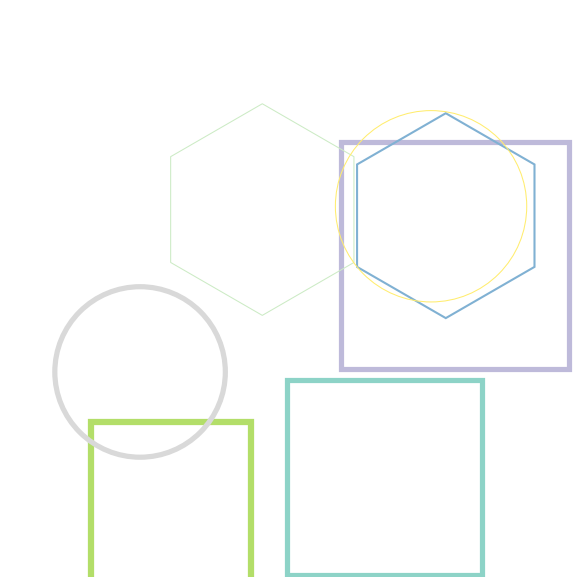[{"shape": "square", "thickness": 2.5, "radius": 0.84, "center": [0.665, 0.172]}, {"shape": "square", "thickness": 2.5, "radius": 0.99, "center": [0.788, 0.557]}, {"shape": "hexagon", "thickness": 1, "radius": 0.89, "center": [0.772, 0.626]}, {"shape": "square", "thickness": 3, "radius": 0.7, "center": [0.296, 0.129]}, {"shape": "circle", "thickness": 2.5, "radius": 0.74, "center": [0.243, 0.355]}, {"shape": "hexagon", "thickness": 0.5, "radius": 0.92, "center": [0.454, 0.636]}, {"shape": "circle", "thickness": 0.5, "radius": 0.83, "center": [0.746, 0.642]}]